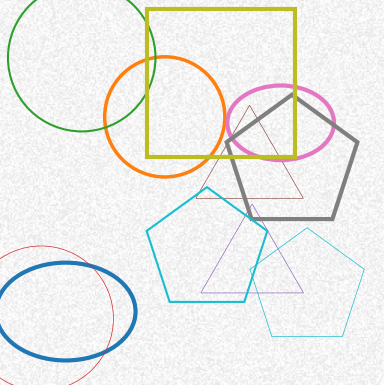[{"shape": "oval", "thickness": 3, "radius": 0.91, "center": [0.171, 0.191]}, {"shape": "circle", "thickness": 2.5, "radius": 0.78, "center": [0.428, 0.696]}, {"shape": "circle", "thickness": 1.5, "radius": 0.96, "center": [0.212, 0.85]}, {"shape": "circle", "thickness": 0.5, "radius": 0.94, "center": [0.107, 0.173]}, {"shape": "triangle", "thickness": 0.5, "radius": 0.77, "center": [0.655, 0.316]}, {"shape": "triangle", "thickness": 0.5, "radius": 0.81, "center": [0.648, 0.565]}, {"shape": "oval", "thickness": 3, "radius": 0.69, "center": [0.729, 0.681]}, {"shape": "pentagon", "thickness": 3, "radius": 0.89, "center": [0.758, 0.575]}, {"shape": "square", "thickness": 3, "radius": 0.96, "center": [0.573, 0.784]}, {"shape": "pentagon", "thickness": 1.5, "radius": 0.82, "center": [0.538, 0.349]}, {"shape": "pentagon", "thickness": 0.5, "radius": 0.78, "center": [0.798, 0.252]}]